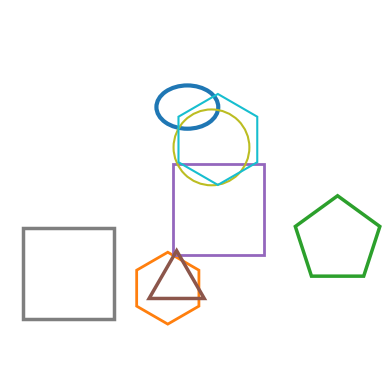[{"shape": "oval", "thickness": 3, "radius": 0.4, "center": [0.487, 0.722]}, {"shape": "hexagon", "thickness": 2, "radius": 0.47, "center": [0.436, 0.252]}, {"shape": "pentagon", "thickness": 2.5, "radius": 0.58, "center": [0.877, 0.376]}, {"shape": "square", "thickness": 2, "radius": 0.59, "center": [0.568, 0.456]}, {"shape": "triangle", "thickness": 2.5, "radius": 0.41, "center": [0.459, 0.266]}, {"shape": "square", "thickness": 2.5, "radius": 0.59, "center": [0.179, 0.29]}, {"shape": "circle", "thickness": 1.5, "radius": 0.49, "center": [0.549, 0.617]}, {"shape": "hexagon", "thickness": 1.5, "radius": 0.59, "center": [0.566, 0.638]}]